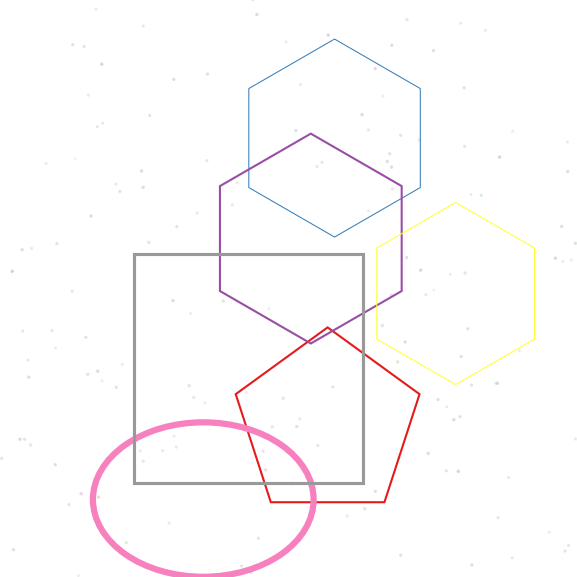[{"shape": "pentagon", "thickness": 1, "radius": 0.84, "center": [0.567, 0.265]}, {"shape": "hexagon", "thickness": 0.5, "radius": 0.86, "center": [0.579, 0.76]}, {"shape": "hexagon", "thickness": 1, "radius": 0.91, "center": [0.538, 0.586]}, {"shape": "hexagon", "thickness": 0.5, "radius": 0.79, "center": [0.789, 0.491]}, {"shape": "oval", "thickness": 3, "radius": 0.96, "center": [0.352, 0.134]}, {"shape": "square", "thickness": 1.5, "radius": 0.99, "center": [0.43, 0.361]}]